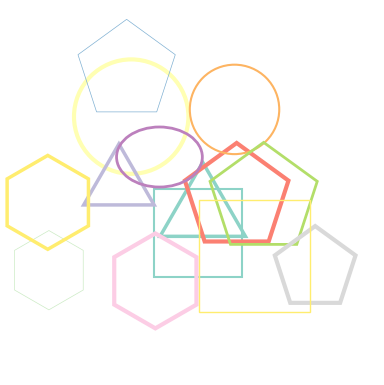[{"shape": "triangle", "thickness": 2.5, "radius": 0.64, "center": [0.527, 0.45]}, {"shape": "square", "thickness": 1.5, "radius": 0.57, "center": [0.514, 0.395]}, {"shape": "circle", "thickness": 3, "radius": 0.74, "center": [0.341, 0.697]}, {"shape": "triangle", "thickness": 2.5, "radius": 0.53, "center": [0.309, 0.521]}, {"shape": "pentagon", "thickness": 3, "radius": 0.71, "center": [0.615, 0.487]}, {"shape": "pentagon", "thickness": 0.5, "radius": 0.66, "center": [0.329, 0.817]}, {"shape": "circle", "thickness": 1.5, "radius": 0.58, "center": [0.609, 0.716]}, {"shape": "pentagon", "thickness": 2, "radius": 0.73, "center": [0.685, 0.484]}, {"shape": "hexagon", "thickness": 3, "radius": 0.62, "center": [0.403, 0.27]}, {"shape": "pentagon", "thickness": 3, "radius": 0.55, "center": [0.819, 0.303]}, {"shape": "oval", "thickness": 2, "radius": 0.56, "center": [0.414, 0.592]}, {"shape": "hexagon", "thickness": 0.5, "radius": 0.51, "center": [0.127, 0.298]}, {"shape": "square", "thickness": 1, "radius": 0.72, "center": [0.661, 0.335]}, {"shape": "hexagon", "thickness": 2.5, "radius": 0.61, "center": [0.124, 0.474]}]